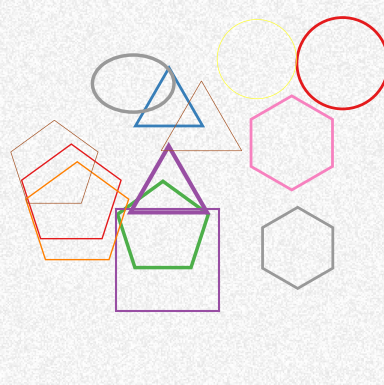[{"shape": "pentagon", "thickness": 1, "radius": 0.68, "center": [0.185, 0.49]}, {"shape": "circle", "thickness": 2, "radius": 0.59, "center": [0.89, 0.836]}, {"shape": "triangle", "thickness": 2, "radius": 0.5, "center": [0.439, 0.723]}, {"shape": "pentagon", "thickness": 2.5, "radius": 0.62, "center": [0.423, 0.405]}, {"shape": "triangle", "thickness": 3, "radius": 0.57, "center": [0.438, 0.506]}, {"shape": "square", "thickness": 1.5, "radius": 0.67, "center": [0.435, 0.325]}, {"shape": "pentagon", "thickness": 1, "radius": 0.7, "center": [0.201, 0.439]}, {"shape": "circle", "thickness": 0.5, "radius": 0.51, "center": [0.667, 0.846]}, {"shape": "pentagon", "thickness": 0.5, "radius": 0.6, "center": [0.141, 0.569]}, {"shape": "triangle", "thickness": 0.5, "radius": 0.6, "center": [0.523, 0.669]}, {"shape": "hexagon", "thickness": 2, "radius": 0.61, "center": [0.758, 0.629]}, {"shape": "hexagon", "thickness": 2, "radius": 0.53, "center": [0.773, 0.356]}, {"shape": "oval", "thickness": 2.5, "radius": 0.53, "center": [0.346, 0.783]}]